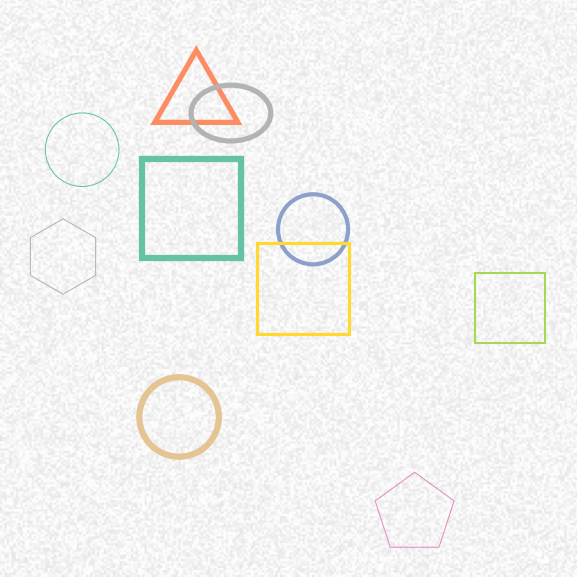[{"shape": "circle", "thickness": 0.5, "radius": 0.32, "center": [0.142, 0.74]}, {"shape": "square", "thickness": 3, "radius": 0.43, "center": [0.332, 0.638]}, {"shape": "triangle", "thickness": 2.5, "radius": 0.42, "center": [0.34, 0.829]}, {"shape": "circle", "thickness": 2, "radius": 0.3, "center": [0.542, 0.602]}, {"shape": "pentagon", "thickness": 0.5, "radius": 0.36, "center": [0.718, 0.11]}, {"shape": "square", "thickness": 1, "radius": 0.3, "center": [0.882, 0.466]}, {"shape": "square", "thickness": 1.5, "radius": 0.4, "center": [0.525, 0.499]}, {"shape": "circle", "thickness": 3, "radius": 0.34, "center": [0.31, 0.277]}, {"shape": "hexagon", "thickness": 0.5, "radius": 0.33, "center": [0.109, 0.555]}, {"shape": "oval", "thickness": 2.5, "radius": 0.35, "center": [0.4, 0.803]}]